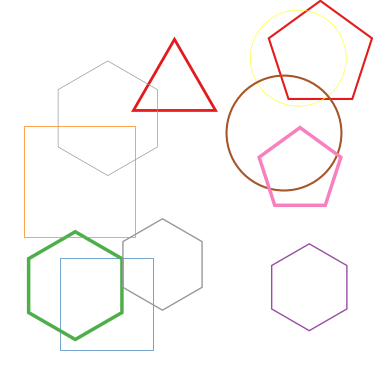[{"shape": "triangle", "thickness": 2, "radius": 0.62, "center": [0.453, 0.775]}, {"shape": "pentagon", "thickness": 1.5, "radius": 0.7, "center": [0.832, 0.857]}, {"shape": "square", "thickness": 0.5, "radius": 0.6, "center": [0.277, 0.211]}, {"shape": "hexagon", "thickness": 2.5, "radius": 0.7, "center": [0.196, 0.258]}, {"shape": "hexagon", "thickness": 1, "radius": 0.56, "center": [0.803, 0.254]}, {"shape": "square", "thickness": 0.5, "radius": 0.72, "center": [0.208, 0.529]}, {"shape": "circle", "thickness": 0.5, "radius": 0.62, "center": [0.775, 0.849]}, {"shape": "circle", "thickness": 1.5, "radius": 0.75, "center": [0.738, 0.654]}, {"shape": "pentagon", "thickness": 2.5, "radius": 0.56, "center": [0.779, 0.557]}, {"shape": "hexagon", "thickness": 1, "radius": 0.59, "center": [0.422, 0.313]}, {"shape": "hexagon", "thickness": 0.5, "radius": 0.74, "center": [0.28, 0.693]}]